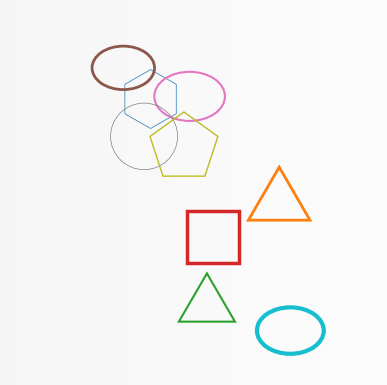[{"shape": "hexagon", "thickness": 0.5, "radius": 0.38, "center": [0.389, 0.743]}, {"shape": "triangle", "thickness": 2, "radius": 0.46, "center": [0.721, 0.474]}, {"shape": "triangle", "thickness": 1.5, "radius": 0.42, "center": [0.534, 0.206]}, {"shape": "square", "thickness": 2.5, "radius": 0.34, "center": [0.549, 0.384]}, {"shape": "oval", "thickness": 2, "radius": 0.4, "center": [0.318, 0.824]}, {"shape": "oval", "thickness": 1.5, "radius": 0.46, "center": [0.489, 0.75]}, {"shape": "circle", "thickness": 0.5, "radius": 0.43, "center": [0.372, 0.646]}, {"shape": "pentagon", "thickness": 1, "radius": 0.46, "center": [0.475, 0.617]}, {"shape": "oval", "thickness": 3, "radius": 0.43, "center": [0.749, 0.141]}]